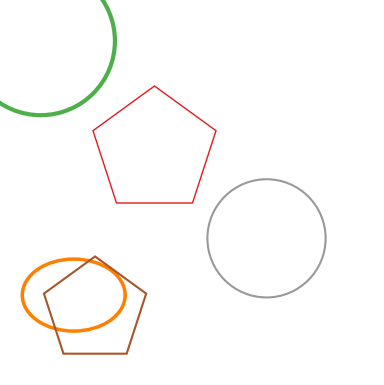[{"shape": "pentagon", "thickness": 1, "radius": 0.84, "center": [0.401, 0.609]}, {"shape": "circle", "thickness": 3, "radius": 0.96, "center": [0.106, 0.894]}, {"shape": "oval", "thickness": 2.5, "radius": 0.67, "center": [0.191, 0.234]}, {"shape": "pentagon", "thickness": 1.5, "radius": 0.7, "center": [0.247, 0.194]}, {"shape": "circle", "thickness": 1.5, "radius": 0.77, "center": [0.692, 0.381]}]